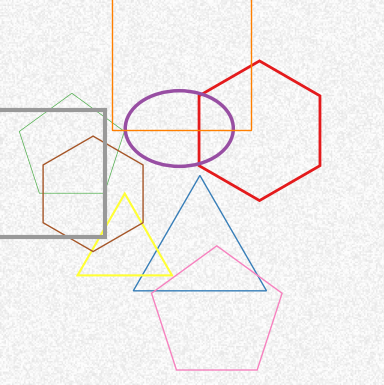[{"shape": "hexagon", "thickness": 2, "radius": 0.91, "center": [0.674, 0.66]}, {"shape": "triangle", "thickness": 1, "radius": 1.0, "center": [0.519, 0.345]}, {"shape": "pentagon", "thickness": 0.5, "radius": 0.72, "center": [0.187, 0.614]}, {"shape": "oval", "thickness": 2.5, "radius": 0.7, "center": [0.466, 0.666]}, {"shape": "square", "thickness": 1, "radius": 0.9, "center": [0.472, 0.843]}, {"shape": "triangle", "thickness": 1.5, "radius": 0.71, "center": [0.324, 0.356]}, {"shape": "hexagon", "thickness": 1, "radius": 0.75, "center": [0.242, 0.497]}, {"shape": "pentagon", "thickness": 1, "radius": 0.89, "center": [0.563, 0.183]}, {"shape": "square", "thickness": 3, "radius": 0.83, "center": [0.106, 0.549]}]